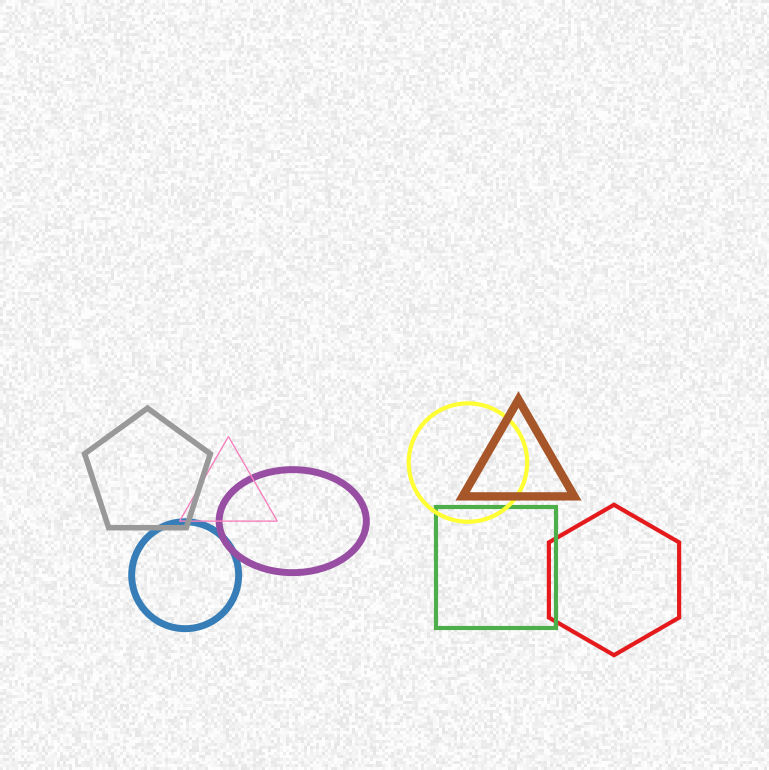[{"shape": "hexagon", "thickness": 1.5, "radius": 0.49, "center": [0.797, 0.247]}, {"shape": "circle", "thickness": 2.5, "radius": 0.35, "center": [0.24, 0.253]}, {"shape": "square", "thickness": 1.5, "radius": 0.39, "center": [0.644, 0.263]}, {"shape": "oval", "thickness": 2.5, "radius": 0.48, "center": [0.38, 0.323]}, {"shape": "circle", "thickness": 1.5, "radius": 0.38, "center": [0.608, 0.399]}, {"shape": "triangle", "thickness": 3, "radius": 0.42, "center": [0.673, 0.397]}, {"shape": "triangle", "thickness": 0.5, "radius": 0.37, "center": [0.297, 0.36]}, {"shape": "pentagon", "thickness": 2, "radius": 0.43, "center": [0.192, 0.384]}]